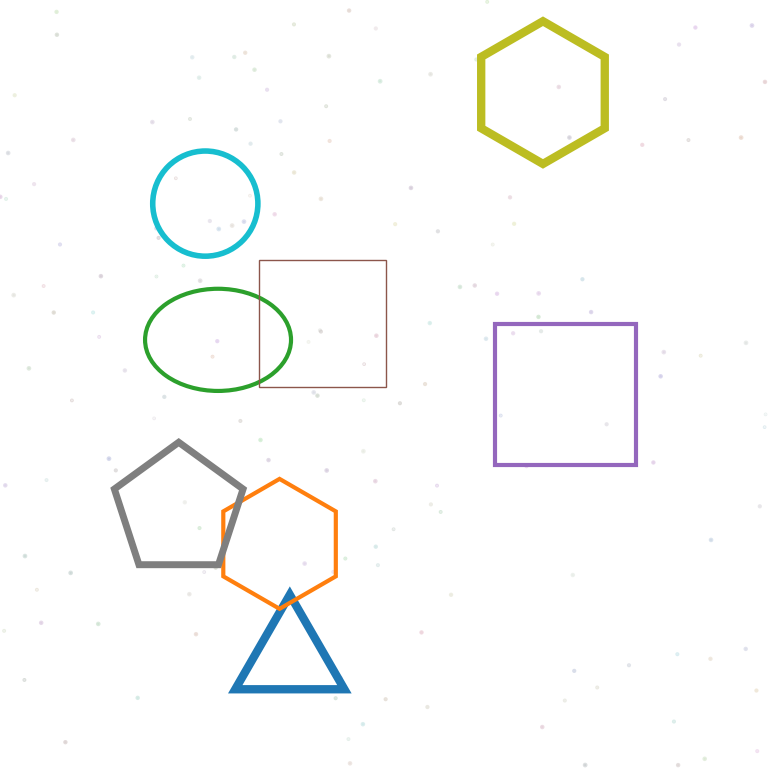[{"shape": "triangle", "thickness": 3, "radius": 0.41, "center": [0.376, 0.146]}, {"shape": "hexagon", "thickness": 1.5, "radius": 0.42, "center": [0.363, 0.294]}, {"shape": "oval", "thickness": 1.5, "radius": 0.47, "center": [0.283, 0.559]}, {"shape": "square", "thickness": 1.5, "radius": 0.46, "center": [0.734, 0.488]}, {"shape": "square", "thickness": 0.5, "radius": 0.41, "center": [0.419, 0.58]}, {"shape": "pentagon", "thickness": 2.5, "radius": 0.44, "center": [0.232, 0.338]}, {"shape": "hexagon", "thickness": 3, "radius": 0.46, "center": [0.705, 0.88]}, {"shape": "circle", "thickness": 2, "radius": 0.34, "center": [0.267, 0.736]}]